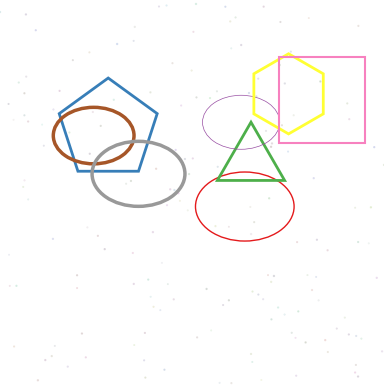[{"shape": "oval", "thickness": 1, "radius": 0.64, "center": [0.636, 0.464]}, {"shape": "pentagon", "thickness": 2, "radius": 0.67, "center": [0.281, 0.664]}, {"shape": "triangle", "thickness": 2, "radius": 0.5, "center": [0.652, 0.582]}, {"shape": "oval", "thickness": 0.5, "radius": 0.5, "center": [0.626, 0.682]}, {"shape": "hexagon", "thickness": 2, "radius": 0.52, "center": [0.75, 0.756]}, {"shape": "oval", "thickness": 2.5, "radius": 0.52, "center": [0.243, 0.648]}, {"shape": "square", "thickness": 1.5, "radius": 0.56, "center": [0.836, 0.74]}, {"shape": "oval", "thickness": 2.5, "radius": 0.6, "center": [0.36, 0.548]}]